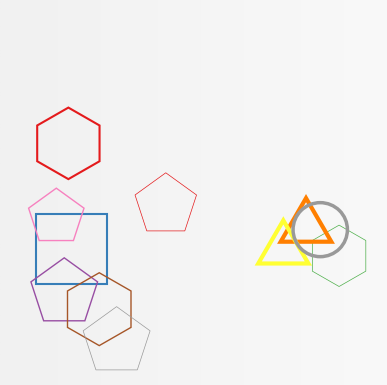[{"shape": "hexagon", "thickness": 1.5, "radius": 0.46, "center": [0.176, 0.628]}, {"shape": "pentagon", "thickness": 0.5, "radius": 0.42, "center": [0.428, 0.468]}, {"shape": "square", "thickness": 1.5, "radius": 0.45, "center": [0.184, 0.354]}, {"shape": "hexagon", "thickness": 0.5, "radius": 0.4, "center": [0.875, 0.336]}, {"shape": "pentagon", "thickness": 1, "radius": 0.45, "center": [0.166, 0.24]}, {"shape": "triangle", "thickness": 3, "radius": 0.38, "center": [0.79, 0.41]}, {"shape": "triangle", "thickness": 3, "radius": 0.37, "center": [0.731, 0.353]}, {"shape": "hexagon", "thickness": 1, "radius": 0.47, "center": [0.256, 0.197]}, {"shape": "pentagon", "thickness": 1, "radius": 0.38, "center": [0.145, 0.436]}, {"shape": "pentagon", "thickness": 0.5, "radius": 0.45, "center": [0.301, 0.113]}, {"shape": "circle", "thickness": 2.5, "radius": 0.35, "center": [0.826, 0.404]}]